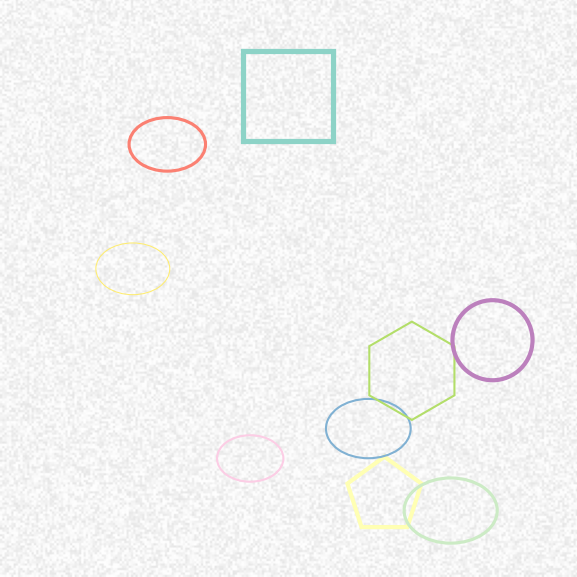[{"shape": "square", "thickness": 2.5, "radius": 0.39, "center": [0.499, 0.832]}, {"shape": "pentagon", "thickness": 2, "radius": 0.34, "center": [0.666, 0.141]}, {"shape": "oval", "thickness": 1.5, "radius": 0.33, "center": [0.29, 0.749]}, {"shape": "oval", "thickness": 1, "radius": 0.37, "center": [0.638, 0.257]}, {"shape": "hexagon", "thickness": 1, "radius": 0.43, "center": [0.713, 0.357]}, {"shape": "oval", "thickness": 1, "radius": 0.29, "center": [0.433, 0.205]}, {"shape": "circle", "thickness": 2, "radius": 0.35, "center": [0.853, 0.41]}, {"shape": "oval", "thickness": 1.5, "radius": 0.4, "center": [0.78, 0.115]}, {"shape": "oval", "thickness": 0.5, "radius": 0.32, "center": [0.23, 0.534]}]